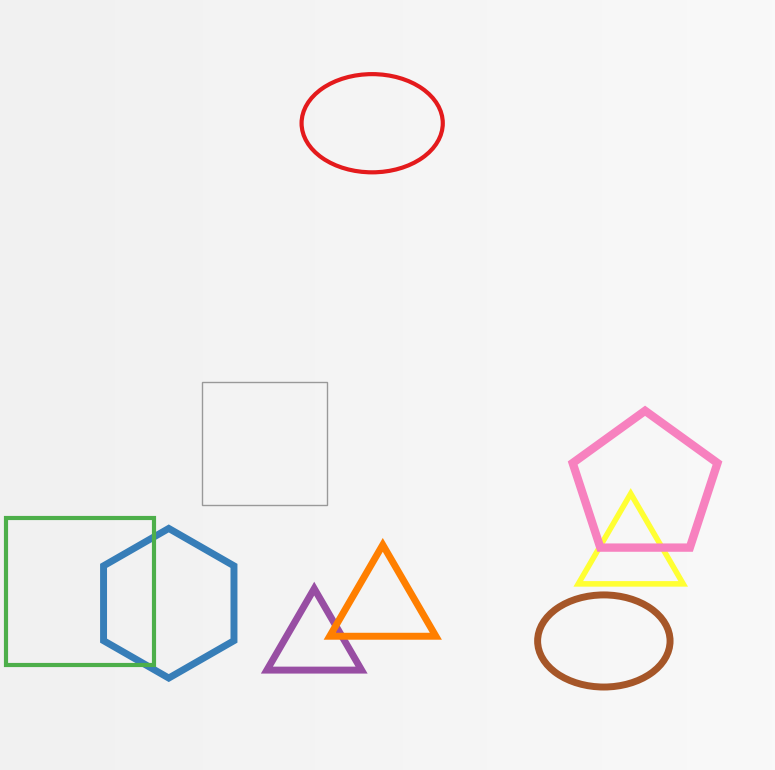[{"shape": "oval", "thickness": 1.5, "radius": 0.46, "center": [0.48, 0.84]}, {"shape": "hexagon", "thickness": 2.5, "radius": 0.49, "center": [0.218, 0.217]}, {"shape": "square", "thickness": 1.5, "radius": 0.48, "center": [0.104, 0.232]}, {"shape": "triangle", "thickness": 2.5, "radius": 0.35, "center": [0.405, 0.165]}, {"shape": "triangle", "thickness": 2.5, "radius": 0.4, "center": [0.494, 0.213]}, {"shape": "triangle", "thickness": 2, "radius": 0.39, "center": [0.814, 0.281]}, {"shape": "oval", "thickness": 2.5, "radius": 0.43, "center": [0.779, 0.168]}, {"shape": "pentagon", "thickness": 3, "radius": 0.49, "center": [0.832, 0.368]}, {"shape": "square", "thickness": 0.5, "radius": 0.4, "center": [0.341, 0.424]}]